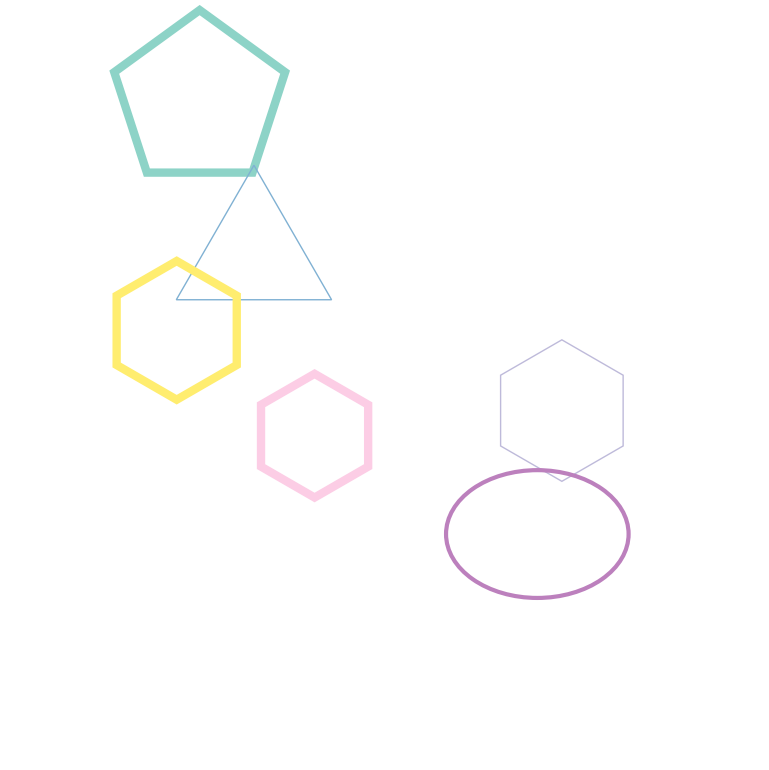[{"shape": "pentagon", "thickness": 3, "radius": 0.58, "center": [0.259, 0.87]}, {"shape": "hexagon", "thickness": 0.5, "radius": 0.46, "center": [0.73, 0.467]}, {"shape": "triangle", "thickness": 0.5, "radius": 0.58, "center": [0.33, 0.669]}, {"shape": "hexagon", "thickness": 3, "radius": 0.4, "center": [0.409, 0.434]}, {"shape": "oval", "thickness": 1.5, "radius": 0.59, "center": [0.698, 0.306]}, {"shape": "hexagon", "thickness": 3, "radius": 0.45, "center": [0.229, 0.571]}]